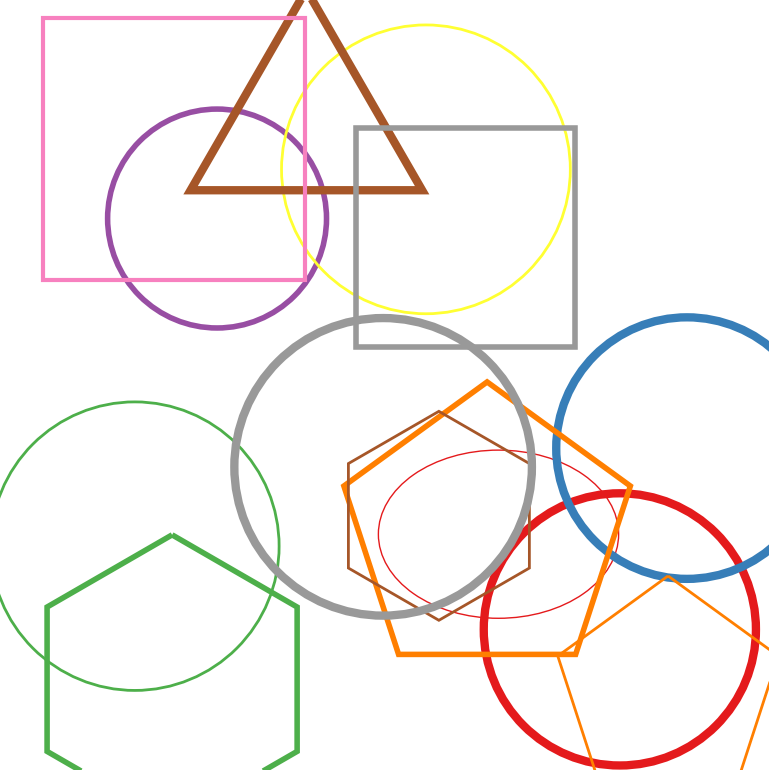[{"shape": "circle", "thickness": 3, "radius": 0.88, "center": [0.805, 0.183]}, {"shape": "oval", "thickness": 0.5, "radius": 0.78, "center": [0.647, 0.306]}, {"shape": "circle", "thickness": 3, "radius": 0.85, "center": [0.892, 0.418]}, {"shape": "hexagon", "thickness": 2, "radius": 0.94, "center": [0.224, 0.118]}, {"shape": "circle", "thickness": 1, "radius": 0.94, "center": [0.175, 0.291]}, {"shape": "circle", "thickness": 2, "radius": 0.71, "center": [0.282, 0.716]}, {"shape": "pentagon", "thickness": 1, "radius": 0.75, "center": [0.868, 0.101]}, {"shape": "pentagon", "thickness": 2, "radius": 0.98, "center": [0.633, 0.308]}, {"shape": "circle", "thickness": 1, "radius": 0.94, "center": [0.553, 0.78]}, {"shape": "hexagon", "thickness": 1, "radius": 0.68, "center": [0.57, 0.33]}, {"shape": "triangle", "thickness": 3, "radius": 0.87, "center": [0.398, 0.84]}, {"shape": "square", "thickness": 1.5, "radius": 0.85, "center": [0.226, 0.806]}, {"shape": "circle", "thickness": 3, "radius": 0.97, "center": [0.498, 0.394]}, {"shape": "square", "thickness": 2, "radius": 0.71, "center": [0.604, 0.691]}]